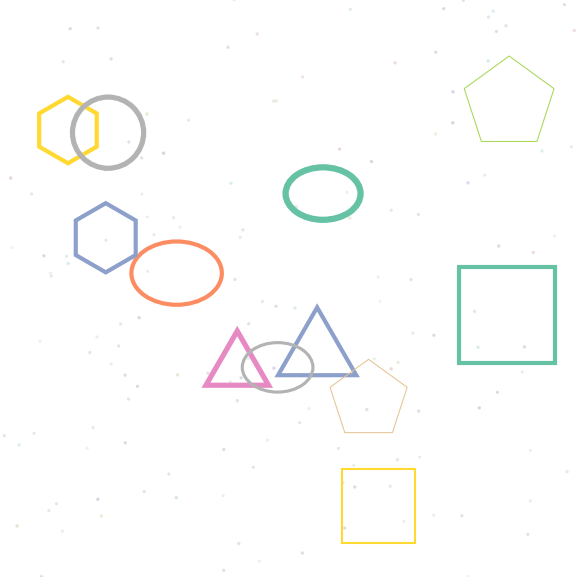[{"shape": "oval", "thickness": 3, "radius": 0.32, "center": [0.559, 0.664]}, {"shape": "square", "thickness": 2, "radius": 0.42, "center": [0.877, 0.454]}, {"shape": "oval", "thickness": 2, "radius": 0.39, "center": [0.306, 0.526]}, {"shape": "hexagon", "thickness": 2, "radius": 0.3, "center": [0.183, 0.587]}, {"shape": "triangle", "thickness": 2, "radius": 0.39, "center": [0.549, 0.389]}, {"shape": "triangle", "thickness": 2.5, "radius": 0.31, "center": [0.411, 0.363]}, {"shape": "pentagon", "thickness": 0.5, "radius": 0.41, "center": [0.882, 0.82]}, {"shape": "hexagon", "thickness": 2, "radius": 0.29, "center": [0.118, 0.774]}, {"shape": "square", "thickness": 1, "radius": 0.32, "center": [0.655, 0.122]}, {"shape": "pentagon", "thickness": 0.5, "radius": 0.35, "center": [0.638, 0.307]}, {"shape": "circle", "thickness": 2.5, "radius": 0.31, "center": [0.187, 0.769]}, {"shape": "oval", "thickness": 1.5, "radius": 0.31, "center": [0.481, 0.363]}]